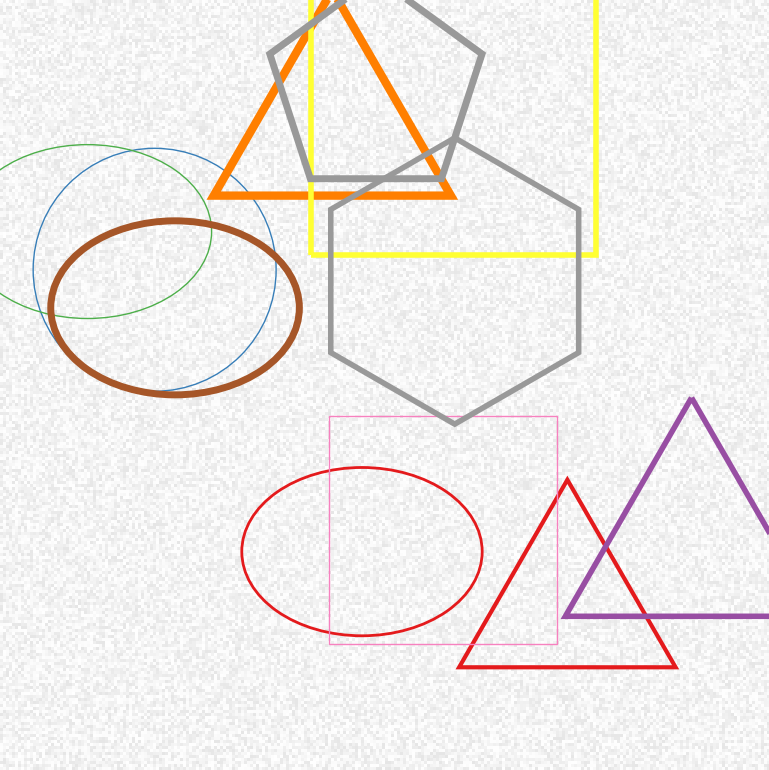[{"shape": "triangle", "thickness": 1.5, "radius": 0.81, "center": [0.737, 0.215]}, {"shape": "oval", "thickness": 1, "radius": 0.78, "center": [0.47, 0.284]}, {"shape": "circle", "thickness": 0.5, "radius": 0.79, "center": [0.201, 0.65]}, {"shape": "oval", "thickness": 0.5, "radius": 0.81, "center": [0.114, 0.699]}, {"shape": "triangle", "thickness": 2, "radius": 0.95, "center": [0.898, 0.294]}, {"shape": "triangle", "thickness": 3, "radius": 0.89, "center": [0.432, 0.835]}, {"shape": "square", "thickness": 2, "radius": 0.92, "center": [0.589, 0.854]}, {"shape": "oval", "thickness": 2.5, "radius": 0.81, "center": [0.227, 0.6]}, {"shape": "square", "thickness": 0.5, "radius": 0.74, "center": [0.575, 0.312]}, {"shape": "pentagon", "thickness": 2.5, "radius": 0.72, "center": [0.488, 0.885]}, {"shape": "hexagon", "thickness": 2, "radius": 0.93, "center": [0.591, 0.635]}]